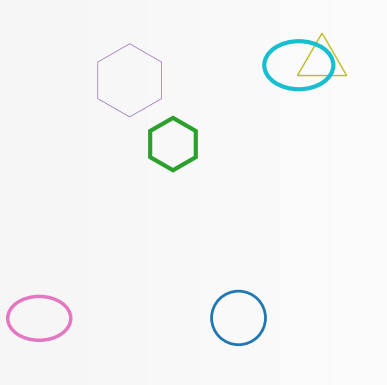[{"shape": "circle", "thickness": 2, "radius": 0.35, "center": [0.616, 0.174]}, {"shape": "hexagon", "thickness": 3, "radius": 0.34, "center": [0.446, 0.626]}, {"shape": "hexagon", "thickness": 0.5, "radius": 0.48, "center": [0.335, 0.791]}, {"shape": "oval", "thickness": 2.5, "radius": 0.41, "center": [0.101, 0.173]}, {"shape": "triangle", "thickness": 1, "radius": 0.37, "center": [0.831, 0.84]}, {"shape": "oval", "thickness": 3, "radius": 0.45, "center": [0.771, 0.831]}]